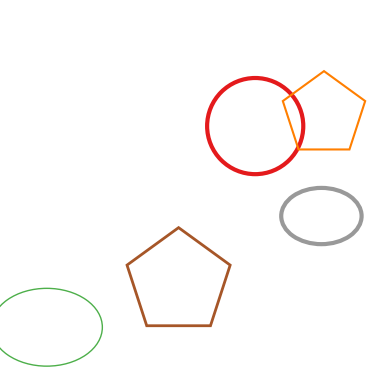[{"shape": "circle", "thickness": 3, "radius": 0.62, "center": [0.663, 0.673]}, {"shape": "oval", "thickness": 1, "radius": 0.72, "center": [0.122, 0.15]}, {"shape": "pentagon", "thickness": 1.5, "radius": 0.56, "center": [0.842, 0.703]}, {"shape": "pentagon", "thickness": 2, "radius": 0.7, "center": [0.464, 0.268]}, {"shape": "oval", "thickness": 3, "radius": 0.52, "center": [0.835, 0.439]}]